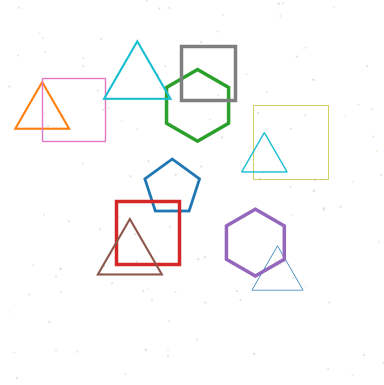[{"shape": "pentagon", "thickness": 2, "radius": 0.37, "center": [0.447, 0.512]}, {"shape": "triangle", "thickness": 0.5, "radius": 0.38, "center": [0.721, 0.285]}, {"shape": "triangle", "thickness": 1.5, "radius": 0.4, "center": [0.11, 0.706]}, {"shape": "hexagon", "thickness": 2.5, "radius": 0.47, "center": [0.513, 0.726]}, {"shape": "square", "thickness": 2.5, "radius": 0.41, "center": [0.384, 0.396]}, {"shape": "hexagon", "thickness": 2.5, "radius": 0.43, "center": [0.663, 0.37]}, {"shape": "triangle", "thickness": 1.5, "radius": 0.48, "center": [0.337, 0.335]}, {"shape": "square", "thickness": 1, "radius": 0.41, "center": [0.19, 0.715]}, {"shape": "square", "thickness": 2.5, "radius": 0.35, "center": [0.54, 0.81]}, {"shape": "square", "thickness": 0.5, "radius": 0.48, "center": [0.755, 0.631]}, {"shape": "triangle", "thickness": 1.5, "radius": 0.5, "center": [0.357, 0.793]}, {"shape": "triangle", "thickness": 1, "radius": 0.34, "center": [0.687, 0.587]}]